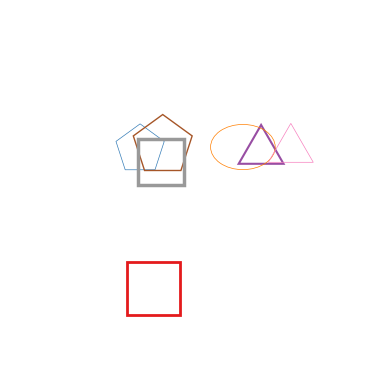[{"shape": "square", "thickness": 2, "radius": 0.34, "center": [0.399, 0.251]}, {"shape": "pentagon", "thickness": 0.5, "radius": 0.33, "center": [0.364, 0.612]}, {"shape": "triangle", "thickness": 1.5, "radius": 0.34, "center": [0.678, 0.608]}, {"shape": "oval", "thickness": 0.5, "radius": 0.42, "center": [0.631, 0.618]}, {"shape": "pentagon", "thickness": 1, "radius": 0.4, "center": [0.423, 0.622]}, {"shape": "triangle", "thickness": 0.5, "radius": 0.34, "center": [0.755, 0.612]}, {"shape": "square", "thickness": 2.5, "radius": 0.3, "center": [0.418, 0.579]}]